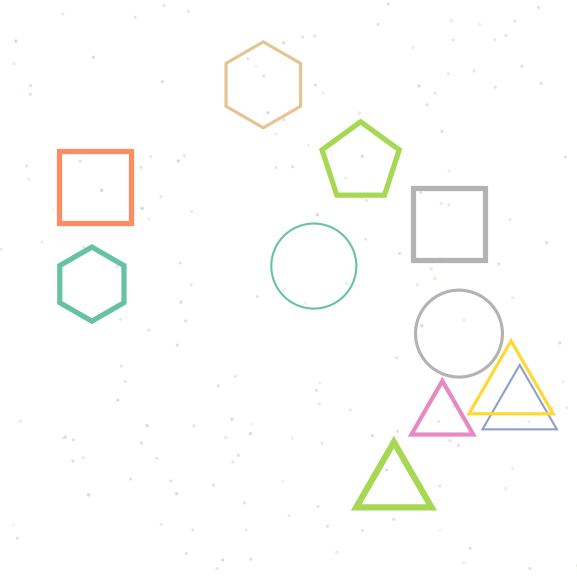[{"shape": "circle", "thickness": 1, "radius": 0.37, "center": [0.543, 0.538]}, {"shape": "hexagon", "thickness": 2.5, "radius": 0.32, "center": [0.159, 0.507]}, {"shape": "square", "thickness": 2.5, "radius": 0.31, "center": [0.165, 0.676]}, {"shape": "triangle", "thickness": 1, "radius": 0.37, "center": [0.9, 0.293]}, {"shape": "triangle", "thickness": 2, "radius": 0.31, "center": [0.766, 0.278]}, {"shape": "pentagon", "thickness": 2.5, "radius": 0.35, "center": [0.624, 0.718]}, {"shape": "triangle", "thickness": 3, "radius": 0.38, "center": [0.682, 0.158]}, {"shape": "triangle", "thickness": 1.5, "radius": 0.42, "center": [0.885, 0.325]}, {"shape": "hexagon", "thickness": 1.5, "radius": 0.37, "center": [0.456, 0.852]}, {"shape": "circle", "thickness": 1.5, "radius": 0.38, "center": [0.795, 0.421]}, {"shape": "square", "thickness": 2.5, "radius": 0.31, "center": [0.778, 0.611]}]